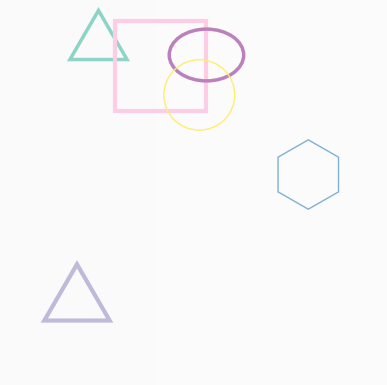[{"shape": "triangle", "thickness": 2.5, "radius": 0.43, "center": [0.254, 0.888]}, {"shape": "triangle", "thickness": 3, "radius": 0.49, "center": [0.199, 0.216]}, {"shape": "hexagon", "thickness": 1, "radius": 0.45, "center": [0.796, 0.547]}, {"shape": "square", "thickness": 3, "radius": 0.58, "center": [0.414, 0.829]}, {"shape": "oval", "thickness": 2.5, "radius": 0.48, "center": [0.533, 0.857]}, {"shape": "circle", "thickness": 1, "radius": 0.46, "center": [0.514, 0.753]}]